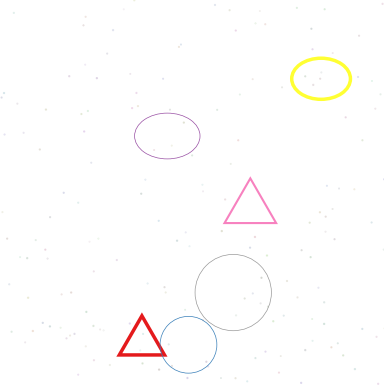[{"shape": "triangle", "thickness": 2.5, "radius": 0.34, "center": [0.369, 0.112]}, {"shape": "circle", "thickness": 0.5, "radius": 0.37, "center": [0.49, 0.105]}, {"shape": "oval", "thickness": 0.5, "radius": 0.42, "center": [0.435, 0.647]}, {"shape": "oval", "thickness": 2.5, "radius": 0.38, "center": [0.834, 0.795]}, {"shape": "triangle", "thickness": 1.5, "radius": 0.39, "center": [0.65, 0.459]}, {"shape": "circle", "thickness": 0.5, "radius": 0.5, "center": [0.606, 0.24]}]